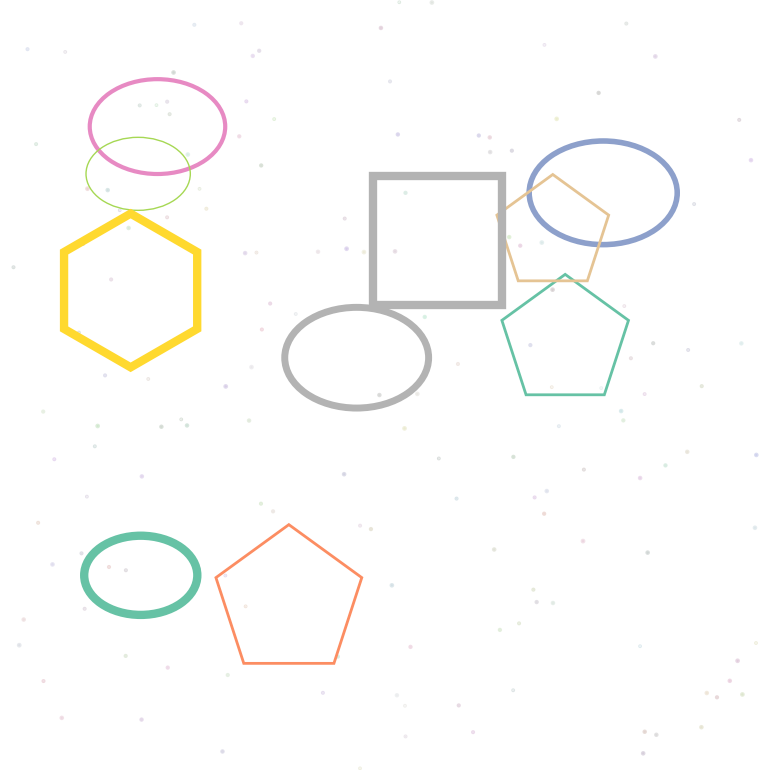[{"shape": "pentagon", "thickness": 1, "radius": 0.43, "center": [0.734, 0.557]}, {"shape": "oval", "thickness": 3, "radius": 0.37, "center": [0.183, 0.253]}, {"shape": "pentagon", "thickness": 1, "radius": 0.5, "center": [0.375, 0.219]}, {"shape": "oval", "thickness": 2, "radius": 0.48, "center": [0.783, 0.75]}, {"shape": "oval", "thickness": 1.5, "radius": 0.44, "center": [0.205, 0.836]}, {"shape": "oval", "thickness": 0.5, "radius": 0.34, "center": [0.179, 0.774]}, {"shape": "hexagon", "thickness": 3, "radius": 0.5, "center": [0.17, 0.623]}, {"shape": "pentagon", "thickness": 1, "radius": 0.38, "center": [0.718, 0.697]}, {"shape": "square", "thickness": 3, "radius": 0.42, "center": [0.568, 0.688]}, {"shape": "oval", "thickness": 2.5, "radius": 0.47, "center": [0.463, 0.535]}]